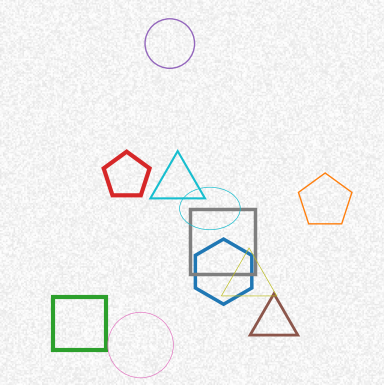[{"shape": "hexagon", "thickness": 2.5, "radius": 0.42, "center": [0.581, 0.294]}, {"shape": "pentagon", "thickness": 1, "radius": 0.37, "center": [0.845, 0.478]}, {"shape": "square", "thickness": 3, "radius": 0.34, "center": [0.206, 0.159]}, {"shape": "pentagon", "thickness": 3, "radius": 0.31, "center": [0.329, 0.543]}, {"shape": "circle", "thickness": 1, "radius": 0.32, "center": [0.441, 0.887]}, {"shape": "triangle", "thickness": 2, "radius": 0.36, "center": [0.712, 0.165]}, {"shape": "circle", "thickness": 0.5, "radius": 0.43, "center": [0.365, 0.104]}, {"shape": "square", "thickness": 2.5, "radius": 0.42, "center": [0.578, 0.373]}, {"shape": "triangle", "thickness": 0.5, "radius": 0.42, "center": [0.647, 0.273]}, {"shape": "triangle", "thickness": 1.5, "radius": 0.41, "center": [0.462, 0.526]}, {"shape": "oval", "thickness": 0.5, "radius": 0.39, "center": [0.545, 0.458]}]